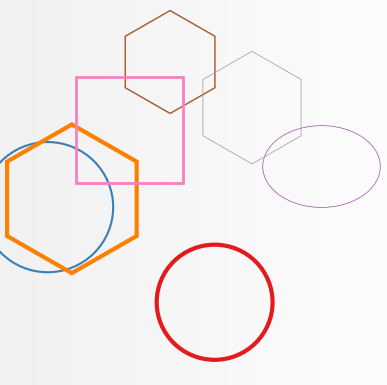[{"shape": "circle", "thickness": 3, "radius": 0.75, "center": [0.554, 0.215]}, {"shape": "circle", "thickness": 1.5, "radius": 0.85, "center": [0.123, 0.462]}, {"shape": "oval", "thickness": 0.5, "radius": 0.76, "center": [0.83, 0.567]}, {"shape": "hexagon", "thickness": 3, "radius": 0.97, "center": [0.185, 0.484]}, {"shape": "hexagon", "thickness": 1, "radius": 0.67, "center": [0.439, 0.839]}, {"shape": "square", "thickness": 2, "radius": 0.69, "center": [0.334, 0.662]}, {"shape": "hexagon", "thickness": 0.5, "radius": 0.73, "center": [0.65, 0.72]}]